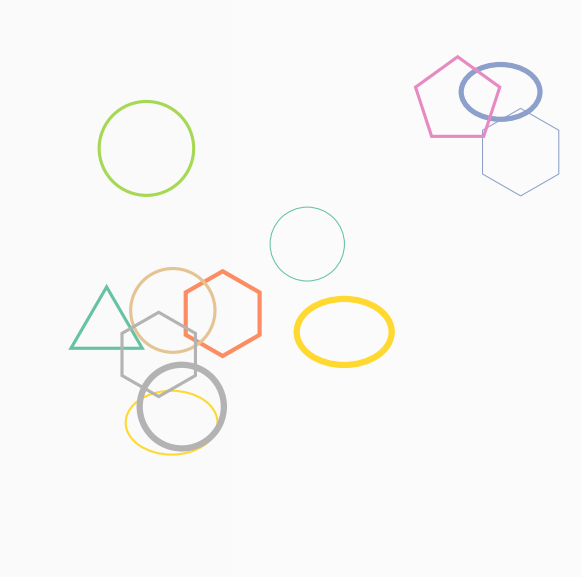[{"shape": "circle", "thickness": 0.5, "radius": 0.32, "center": [0.529, 0.576]}, {"shape": "triangle", "thickness": 1.5, "radius": 0.35, "center": [0.183, 0.431]}, {"shape": "hexagon", "thickness": 2, "radius": 0.37, "center": [0.383, 0.456]}, {"shape": "hexagon", "thickness": 0.5, "radius": 0.38, "center": [0.896, 0.736]}, {"shape": "oval", "thickness": 2.5, "radius": 0.34, "center": [0.861, 0.84]}, {"shape": "pentagon", "thickness": 1.5, "radius": 0.38, "center": [0.787, 0.825]}, {"shape": "circle", "thickness": 1.5, "radius": 0.41, "center": [0.252, 0.742]}, {"shape": "oval", "thickness": 1, "radius": 0.39, "center": [0.295, 0.267]}, {"shape": "oval", "thickness": 3, "radius": 0.41, "center": [0.592, 0.424]}, {"shape": "circle", "thickness": 1.5, "radius": 0.36, "center": [0.297, 0.462]}, {"shape": "hexagon", "thickness": 1.5, "radius": 0.36, "center": [0.273, 0.385]}, {"shape": "circle", "thickness": 3, "radius": 0.36, "center": [0.313, 0.295]}]